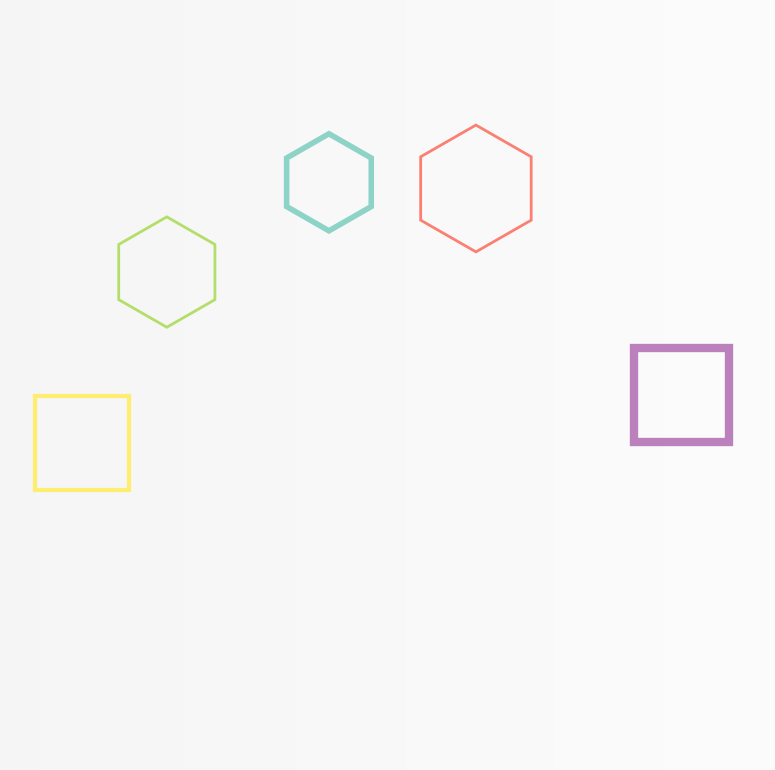[{"shape": "hexagon", "thickness": 2, "radius": 0.32, "center": [0.424, 0.763]}, {"shape": "hexagon", "thickness": 1, "radius": 0.41, "center": [0.614, 0.755]}, {"shape": "hexagon", "thickness": 1, "radius": 0.36, "center": [0.215, 0.647]}, {"shape": "square", "thickness": 3, "radius": 0.31, "center": [0.879, 0.487]}, {"shape": "square", "thickness": 1.5, "radius": 0.3, "center": [0.106, 0.424]}]